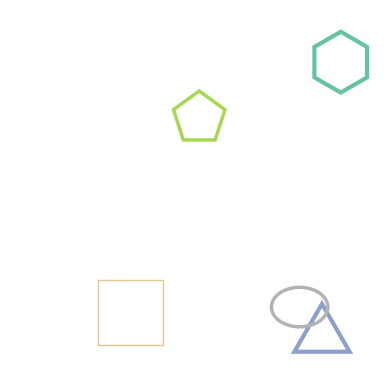[{"shape": "hexagon", "thickness": 3, "radius": 0.4, "center": [0.885, 0.839]}, {"shape": "triangle", "thickness": 3, "radius": 0.41, "center": [0.836, 0.128]}, {"shape": "pentagon", "thickness": 2.5, "radius": 0.35, "center": [0.517, 0.693]}, {"shape": "square", "thickness": 1, "radius": 0.42, "center": [0.338, 0.188]}, {"shape": "oval", "thickness": 2.5, "radius": 0.37, "center": [0.778, 0.202]}]